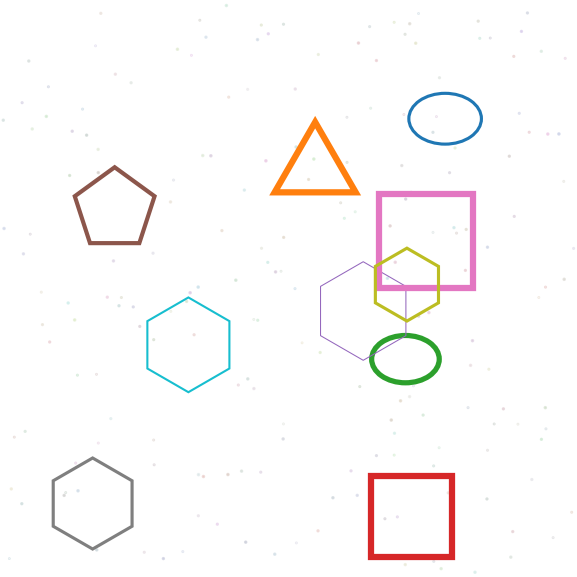[{"shape": "oval", "thickness": 1.5, "radius": 0.31, "center": [0.771, 0.794]}, {"shape": "triangle", "thickness": 3, "radius": 0.41, "center": [0.546, 0.707]}, {"shape": "oval", "thickness": 2.5, "radius": 0.29, "center": [0.702, 0.377]}, {"shape": "square", "thickness": 3, "radius": 0.35, "center": [0.713, 0.105]}, {"shape": "hexagon", "thickness": 0.5, "radius": 0.43, "center": [0.629, 0.461]}, {"shape": "pentagon", "thickness": 2, "radius": 0.36, "center": [0.199, 0.637]}, {"shape": "square", "thickness": 3, "radius": 0.41, "center": [0.737, 0.582]}, {"shape": "hexagon", "thickness": 1.5, "radius": 0.39, "center": [0.16, 0.127]}, {"shape": "hexagon", "thickness": 1.5, "radius": 0.32, "center": [0.705, 0.506]}, {"shape": "hexagon", "thickness": 1, "radius": 0.41, "center": [0.326, 0.402]}]